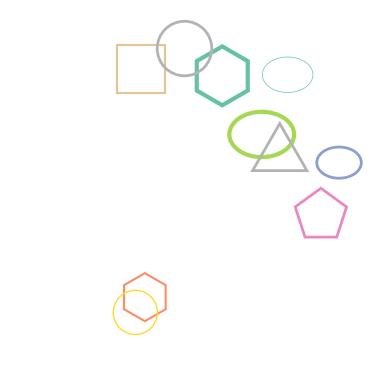[{"shape": "oval", "thickness": 0.5, "radius": 0.33, "center": [0.747, 0.806]}, {"shape": "hexagon", "thickness": 3, "radius": 0.38, "center": [0.577, 0.803]}, {"shape": "hexagon", "thickness": 1.5, "radius": 0.31, "center": [0.376, 0.228]}, {"shape": "oval", "thickness": 2, "radius": 0.29, "center": [0.881, 0.578]}, {"shape": "pentagon", "thickness": 2, "radius": 0.35, "center": [0.833, 0.441]}, {"shape": "oval", "thickness": 3, "radius": 0.42, "center": [0.68, 0.651]}, {"shape": "circle", "thickness": 1, "radius": 0.29, "center": [0.352, 0.188]}, {"shape": "square", "thickness": 1.5, "radius": 0.31, "center": [0.366, 0.82]}, {"shape": "circle", "thickness": 2, "radius": 0.35, "center": [0.479, 0.874]}, {"shape": "triangle", "thickness": 2, "radius": 0.41, "center": [0.727, 0.598]}]